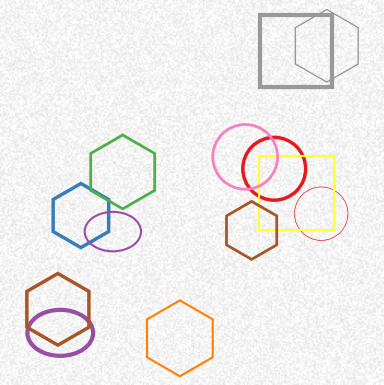[{"shape": "circle", "thickness": 0.5, "radius": 0.35, "center": [0.834, 0.445]}, {"shape": "circle", "thickness": 2.5, "radius": 0.41, "center": [0.712, 0.562]}, {"shape": "hexagon", "thickness": 2.5, "radius": 0.42, "center": [0.21, 0.44]}, {"shape": "hexagon", "thickness": 2, "radius": 0.48, "center": [0.319, 0.553]}, {"shape": "oval", "thickness": 3, "radius": 0.43, "center": [0.157, 0.135]}, {"shape": "oval", "thickness": 1.5, "radius": 0.37, "center": [0.293, 0.398]}, {"shape": "hexagon", "thickness": 1.5, "radius": 0.49, "center": [0.467, 0.121]}, {"shape": "square", "thickness": 1.5, "radius": 0.48, "center": [0.77, 0.498]}, {"shape": "hexagon", "thickness": 2.5, "radius": 0.47, "center": [0.15, 0.197]}, {"shape": "hexagon", "thickness": 2, "radius": 0.38, "center": [0.654, 0.402]}, {"shape": "circle", "thickness": 2, "radius": 0.42, "center": [0.637, 0.593]}, {"shape": "square", "thickness": 3, "radius": 0.47, "center": [0.769, 0.868]}, {"shape": "hexagon", "thickness": 1, "radius": 0.47, "center": [0.849, 0.881]}]